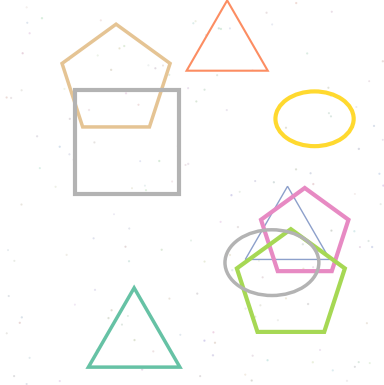[{"shape": "triangle", "thickness": 2.5, "radius": 0.69, "center": [0.348, 0.115]}, {"shape": "triangle", "thickness": 1.5, "radius": 0.61, "center": [0.59, 0.877]}, {"shape": "triangle", "thickness": 1, "radius": 0.63, "center": [0.747, 0.389]}, {"shape": "pentagon", "thickness": 3, "radius": 0.6, "center": [0.792, 0.392]}, {"shape": "pentagon", "thickness": 3, "radius": 0.74, "center": [0.755, 0.257]}, {"shape": "oval", "thickness": 3, "radius": 0.51, "center": [0.817, 0.691]}, {"shape": "pentagon", "thickness": 2.5, "radius": 0.74, "center": [0.301, 0.79]}, {"shape": "oval", "thickness": 2.5, "radius": 0.61, "center": [0.706, 0.318]}, {"shape": "square", "thickness": 3, "radius": 0.68, "center": [0.331, 0.63]}]